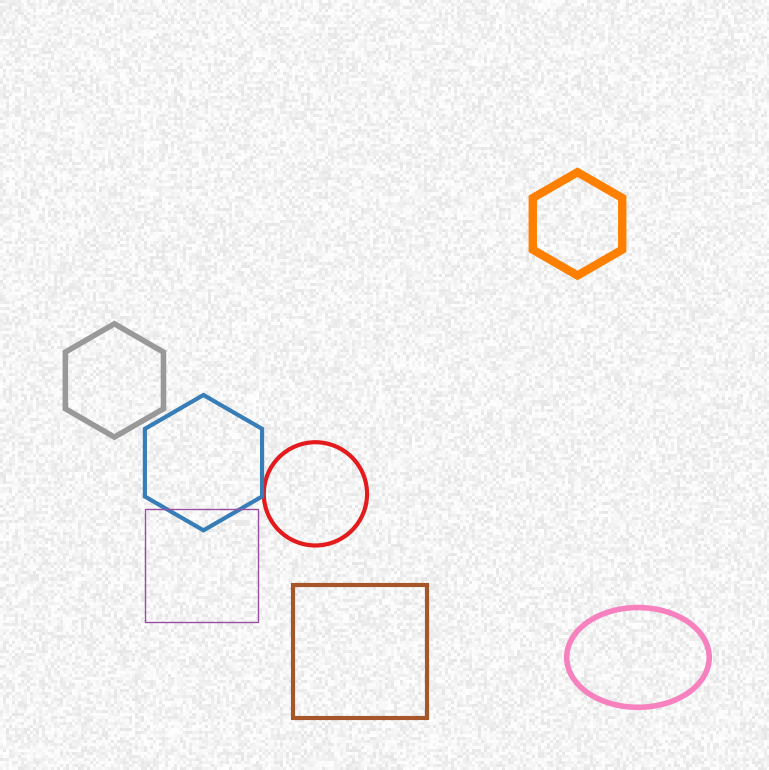[{"shape": "circle", "thickness": 1.5, "radius": 0.34, "center": [0.41, 0.359]}, {"shape": "hexagon", "thickness": 1.5, "radius": 0.44, "center": [0.264, 0.399]}, {"shape": "square", "thickness": 0.5, "radius": 0.37, "center": [0.262, 0.266]}, {"shape": "hexagon", "thickness": 3, "radius": 0.34, "center": [0.75, 0.709]}, {"shape": "square", "thickness": 1.5, "radius": 0.43, "center": [0.467, 0.154]}, {"shape": "oval", "thickness": 2, "radius": 0.46, "center": [0.829, 0.146]}, {"shape": "hexagon", "thickness": 2, "radius": 0.37, "center": [0.149, 0.506]}]